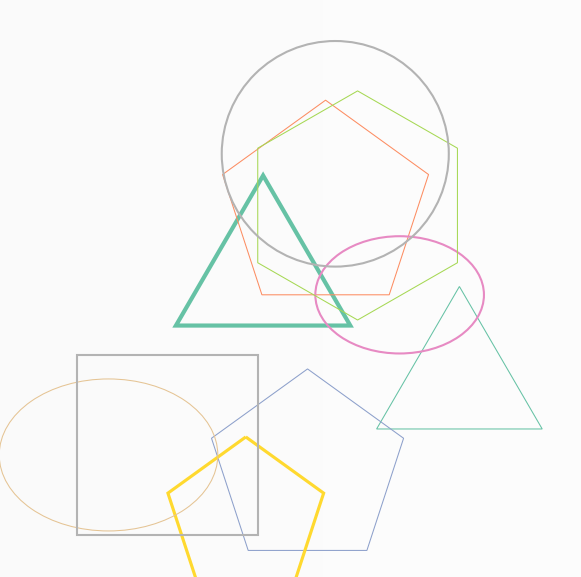[{"shape": "triangle", "thickness": 2, "radius": 0.87, "center": [0.453, 0.522]}, {"shape": "triangle", "thickness": 0.5, "radius": 0.82, "center": [0.79, 0.339]}, {"shape": "pentagon", "thickness": 0.5, "radius": 0.93, "center": [0.56, 0.639]}, {"shape": "pentagon", "thickness": 0.5, "radius": 0.87, "center": [0.529, 0.187]}, {"shape": "oval", "thickness": 1, "radius": 0.73, "center": [0.688, 0.489]}, {"shape": "hexagon", "thickness": 0.5, "radius": 0.99, "center": [0.615, 0.643]}, {"shape": "pentagon", "thickness": 1.5, "radius": 0.7, "center": [0.423, 0.102]}, {"shape": "oval", "thickness": 0.5, "radius": 0.94, "center": [0.187, 0.211]}, {"shape": "square", "thickness": 1, "radius": 0.78, "center": [0.289, 0.228]}, {"shape": "circle", "thickness": 1, "radius": 0.98, "center": [0.577, 0.733]}]